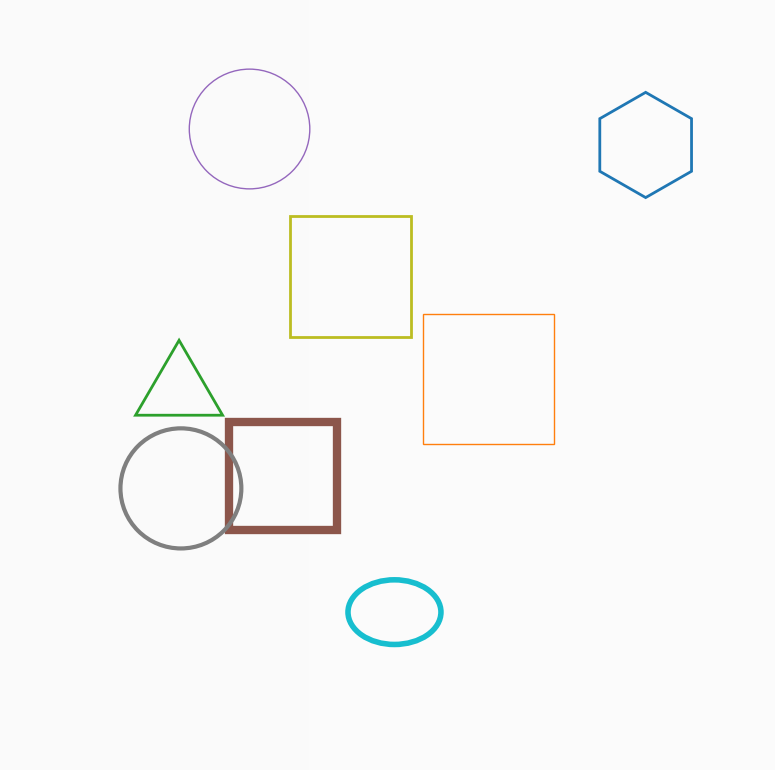[{"shape": "hexagon", "thickness": 1, "radius": 0.34, "center": [0.833, 0.812]}, {"shape": "square", "thickness": 0.5, "radius": 0.42, "center": [0.63, 0.508]}, {"shape": "triangle", "thickness": 1, "radius": 0.32, "center": [0.231, 0.493]}, {"shape": "circle", "thickness": 0.5, "radius": 0.39, "center": [0.322, 0.832]}, {"shape": "square", "thickness": 3, "radius": 0.35, "center": [0.365, 0.382]}, {"shape": "circle", "thickness": 1.5, "radius": 0.39, "center": [0.233, 0.366]}, {"shape": "square", "thickness": 1, "radius": 0.39, "center": [0.452, 0.641]}, {"shape": "oval", "thickness": 2, "radius": 0.3, "center": [0.509, 0.205]}]